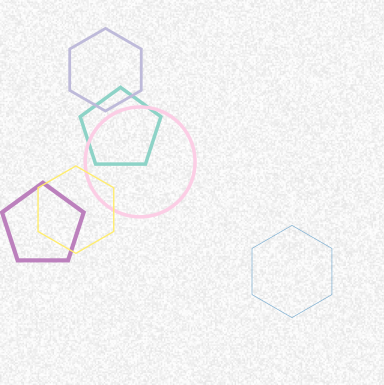[{"shape": "pentagon", "thickness": 2.5, "radius": 0.55, "center": [0.313, 0.663]}, {"shape": "hexagon", "thickness": 2, "radius": 0.54, "center": [0.274, 0.819]}, {"shape": "hexagon", "thickness": 0.5, "radius": 0.6, "center": [0.758, 0.295]}, {"shape": "circle", "thickness": 2.5, "radius": 0.71, "center": [0.364, 0.579]}, {"shape": "pentagon", "thickness": 3, "radius": 0.56, "center": [0.111, 0.414]}, {"shape": "hexagon", "thickness": 1, "radius": 0.57, "center": [0.197, 0.455]}]